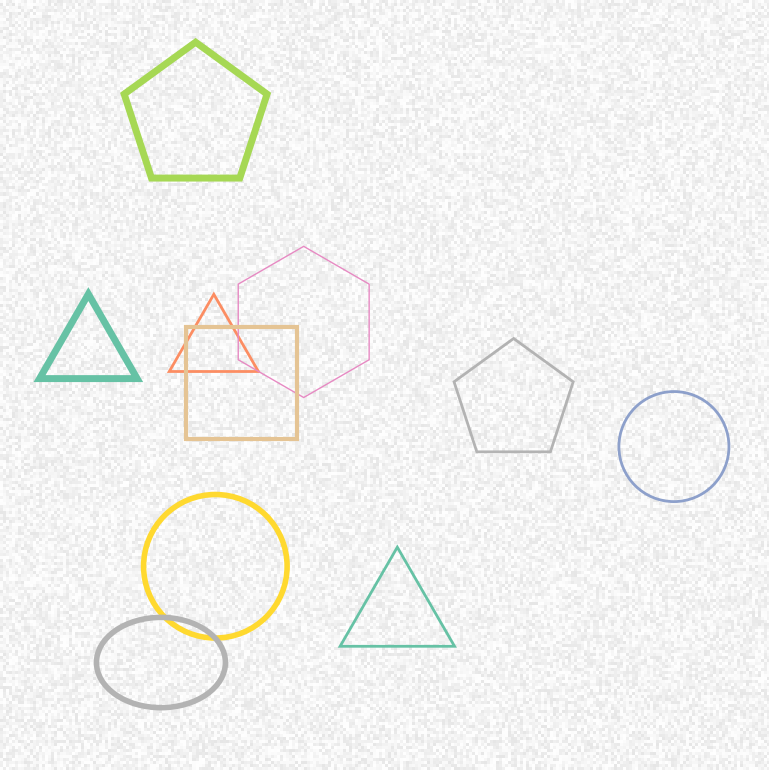[{"shape": "triangle", "thickness": 2.5, "radius": 0.37, "center": [0.115, 0.545]}, {"shape": "triangle", "thickness": 1, "radius": 0.43, "center": [0.516, 0.204]}, {"shape": "triangle", "thickness": 1, "radius": 0.33, "center": [0.278, 0.551]}, {"shape": "circle", "thickness": 1, "radius": 0.36, "center": [0.875, 0.42]}, {"shape": "hexagon", "thickness": 0.5, "radius": 0.49, "center": [0.394, 0.582]}, {"shape": "pentagon", "thickness": 2.5, "radius": 0.49, "center": [0.254, 0.848]}, {"shape": "circle", "thickness": 2, "radius": 0.47, "center": [0.28, 0.265]}, {"shape": "square", "thickness": 1.5, "radius": 0.36, "center": [0.314, 0.503]}, {"shape": "oval", "thickness": 2, "radius": 0.42, "center": [0.209, 0.14]}, {"shape": "pentagon", "thickness": 1, "radius": 0.41, "center": [0.667, 0.479]}]